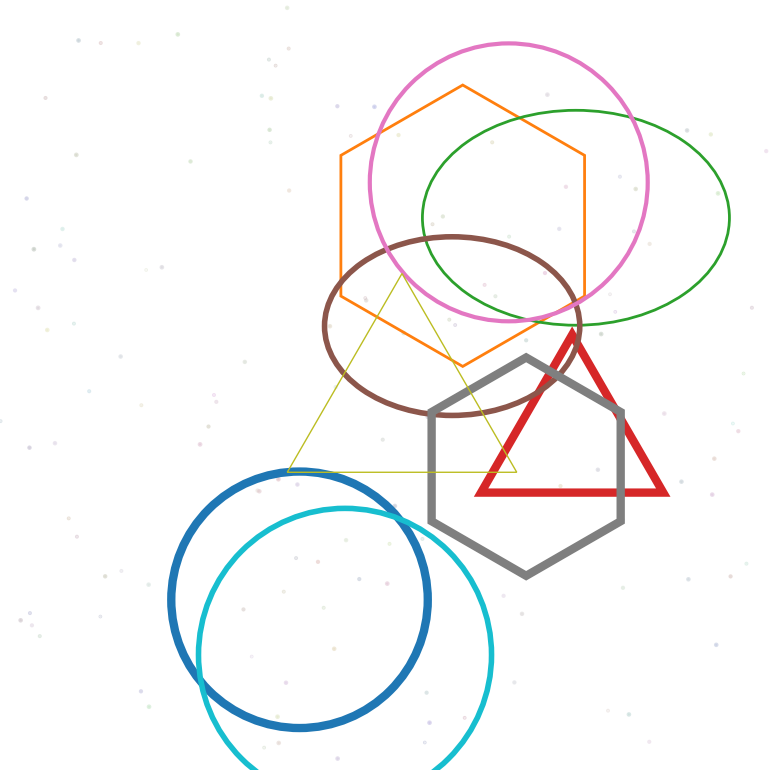[{"shape": "circle", "thickness": 3, "radius": 0.83, "center": [0.389, 0.221]}, {"shape": "hexagon", "thickness": 1, "radius": 0.91, "center": [0.601, 0.707]}, {"shape": "oval", "thickness": 1, "radius": 1.0, "center": [0.748, 0.717]}, {"shape": "triangle", "thickness": 3, "radius": 0.68, "center": [0.743, 0.429]}, {"shape": "oval", "thickness": 2, "radius": 0.83, "center": [0.587, 0.576]}, {"shape": "circle", "thickness": 1.5, "radius": 0.9, "center": [0.661, 0.763]}, {"shape": "hexagon", "thickness": 3, "radius": 0.71, "center": [0.683, 0.394]}, {"shape": "triangle", "thickness": 0.5, "radius": 0.86, "center": [0.522, 0.473]}, {"shape": "circle", "thickness": 2, "radius": 0.95, "center": [0.448, 0.15]}]